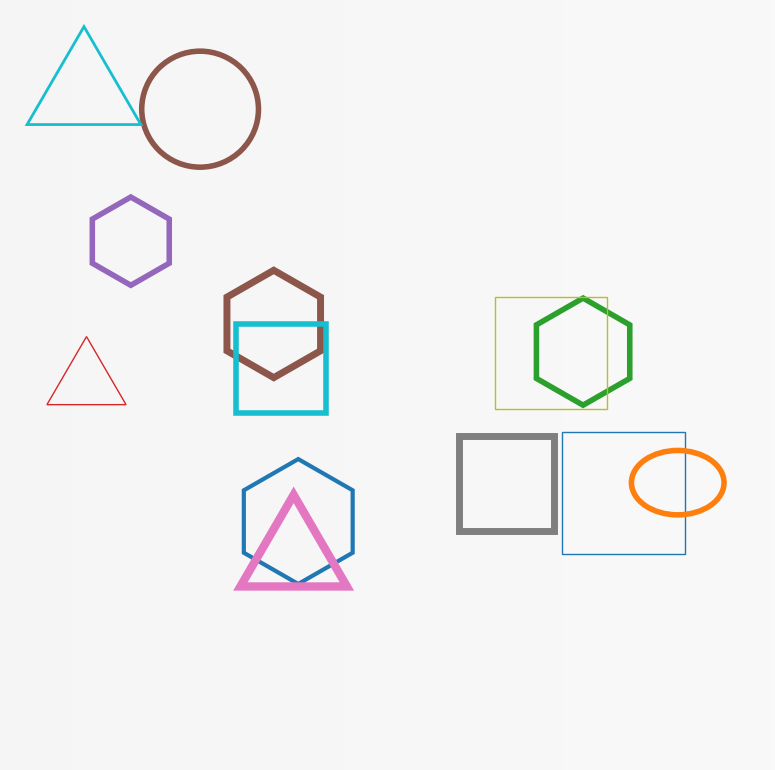[{"shape": "square", "thickness": 0.5, "radius": 0.4, "center": [0.805, 0.359]}, {"shape": "hexagon", "thickness": 1.5, "radius": 0.41, "center": [0.385, 0.323]}, {"shape": "oval", "thickness": 2, "radius": 0.3, "center": [0.875, 0.373]}, {"shape": "hexagon", "thickness": 2, "radius": 0.35, "center": [0.752, 0.543]}, {"shape": "triangle", "thickness": 0.5, "radius": 0.29, "center": [0.112, 0.504]}, {"shape": "hexagon", "thickness": 2, "radius": 0.29, "center": [0.169, 0.687]}, {"shape": "circle", "thickness": 2, "radius": 0.38, "center": [0.258, 0.858]}, {"shape": "hexagon", "thickness": 2.5, "radius": 0.35, "center": [0.353, 0.579]}, {"shape": "triangle", "thickness": 3, "radius": 0.4, "center": [0.379, 0.278]}, {"shape": "square", "thickness": 2.5, "radius": 0.31, "center": [0.654, 0.372]}, {"shape": "square", "thickness": 0.5, "radius": 0.36, "center": [0.711, 0.542]}, {"shape": "square", "thickness": 2, "radius": 0.29, "center": [0.363, 0.522]}, {"shape": "triangle", "thickness": 1, "radius": 0.42, "center": [0.108, 0.881]}]